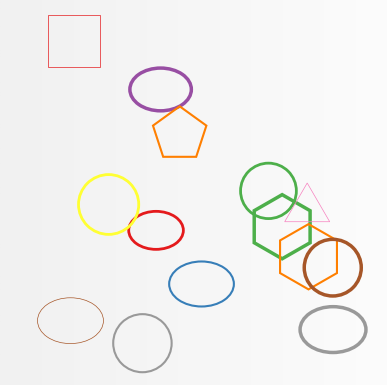[{"shape": "oval", "thickness": 2, "radius": 0.35, "center": [0.403, 0.402]}, {"shape": "square", "thickness": 0.5, "radius": 0.33, "center": [0.19, 0.894]}, {"shape": "oval", "thickness": 1.5, "radius": 0.42, "center": [0.52, 0.262]}, {"shape": "hexagon", "thickness": 2.5, "radius": 0.42, "center": [0.728, 0.411]}, {"shape": "circle", "thickness": 2, "radius": 0.36, "center": [0.693, 0.504]}, {"shape": "oval", "thickness": 2.5, "radius": 0.4, "center": [0.415, 0.768]}, {"shape": "hexagon", "thickness": 1.5, "radius": 0.42, "center": [0.796, 0.333]}, {"shape": "pentagon", "thickness": 1.5, "radius": 0.36, "center": [0.464, 0.651]}, {"shape": "circle", "thickness": 2, "radius": 0.39, "center": [0.28, 0.469]}, {"shape": "oval", "thickness": 0.5, "radius": 0.43, "center": [0.182, 0.167]}, {"shape": "circle", "thickness": 2.5, "radius": 0.37, "center": [0.859, 0.305]}, {"shape": "triangle", "thickness": 0.5, "radius": 0.34, "center": [0.793, 0.458]}, {"shape": "circle", "thickness": 1.5, "radius": 0.38, "center": [0.368, 0.109]}, {"shape": "oval", "thickness": 2.5, "radius": 0.43, "center": [0.859, 0.144]}]